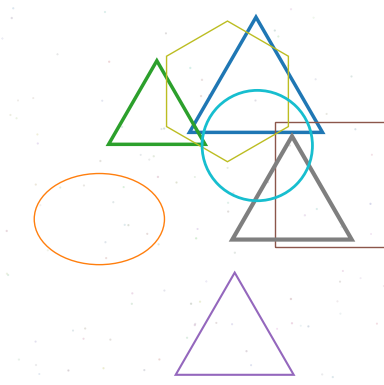[{"shape": "triangle", "thickness": 2.5, "radius": 1.0, "center": [0.665, 0.756]}, {"shape": "oval", "thickness": 1, "radius": 0.85, "center": [0.258, 0.431]}, {"shape": "triangle", "thickness": 2.5, "radius": 0.72, "center": [0.407, 0.697]}, {"shape": "triangle", "thickness": 1.5, "radius": 0.88, "center": [0.61, 0.115]}, {"shape": "square", "thickness": 1, "radius": 0.81, "center": [0.877, 0.522]}, {"shape": "triangle", "thickness": 3, "radius": 0.9, "center": [0.758, 0.467]}, {"shape": "hexagon", "thickness": 1, "radius": 0.91, "center": [0.591, 0.763]}, {"shape": "circle", "thickness": 2, "radius": 0.72, "center": [0.668, 0.622]}]